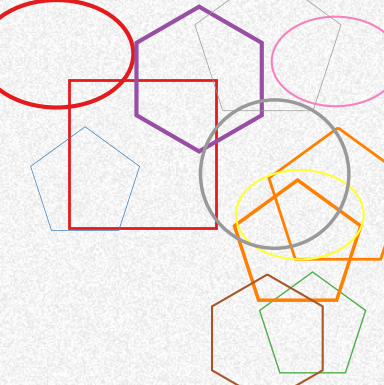[{"shape": "oval", "thickness": 3, "radius": 1.0, "center": [0.147, 0.86]}, {"shape": "square", "thickness": 2, "radius": 0.96, "center": [0.37, 0.6]}, {"shape": "pentagon", "thickness": 0.5, "radius": 0.74, "center": [0.221, 0.522]}, {"shape": "pentagon", "thickness": 1, "radius": 0.72, "center": [0.812, 0.149]}, {"shape": "hexagon", "thickness": 3, "radius": 0.94, "center": [0.517, 0.795]}, {"shape": "pentagon", "thickness": 2.5, "radius": 0.86, "center": [0.773, 0.36]}, {"shape": "pentagon", "thickness": 2, "radius": 0.94, "center": [0.878, 0.479]}, {"shape": "oval", "thickness": 1.5, "radius": 0.83, "center": [0.779, 0.442]}, {"shape": "hexagon", "thickness": 1.5, "radius": 0.83, "center": [0.694, 0.121]}, {"shape": "oval", "thickness": 1.5, "radius": 0.83, "center": [0.872, 0.84]}, {"shape": "pentagon", "thickness": 0.5, "radius": 1.0, "center": [0.696, 0.874]}, {"shape": "circle", "thickness": 2.5, "radius": 0.96, "center": [0.713, 0.548]}]